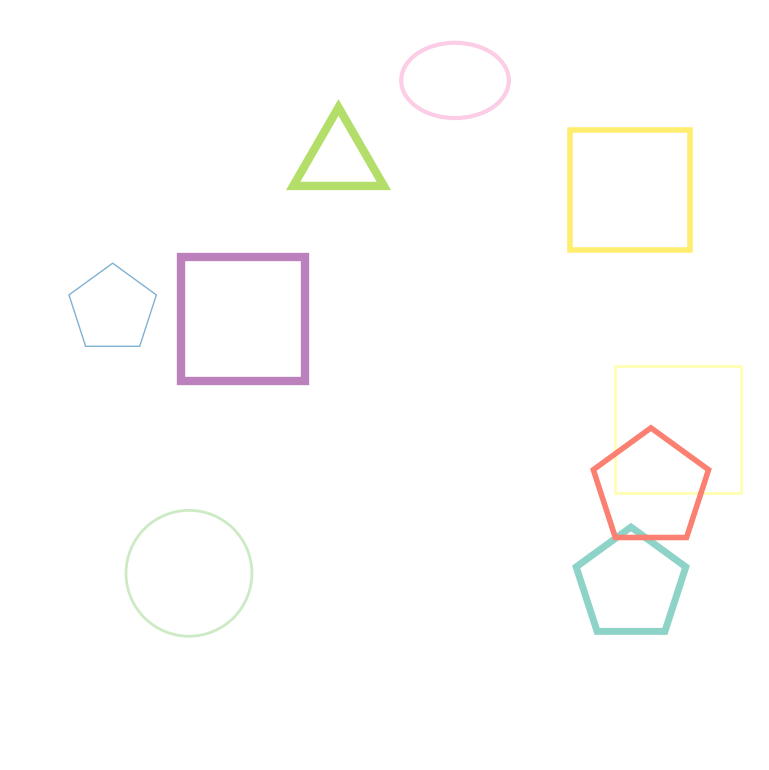[{"shape": "pentagon", "thickness": 2.5, "radius": 0.37, "center": [0.819, 0.241]}, {"shape": "square", "thickness": 1, "radius": 0.41, "center": [0.88, 0.442]}, {"shape": "pentagon", "thickness": 2, "radius": 0.39, "center": [0.845, 0.366]}, {"shape": "pentagon", "thickness": 0.5, "radius": 0.3, "center": [0.146, 0.599]}, {"shape": "triangle", "thickness": 3, "radius": 0.34, "center": [0.44, 0.793]}, {"shape": "oval", "thickness": 1.5, "radius": 0.35, "center": [0.591, 0.896]}, {"shape": "square", "thickness": 3, "radius": 0.4, "center": [0.315, 0.586]}, {"shape": "circle", "thickness": 1, "radius": 0.41, "center": [0.245, 0.255]}, {"shape": "square", "thickness": 2, "radius": 0.39, "center": [0.818, 0.753]}]